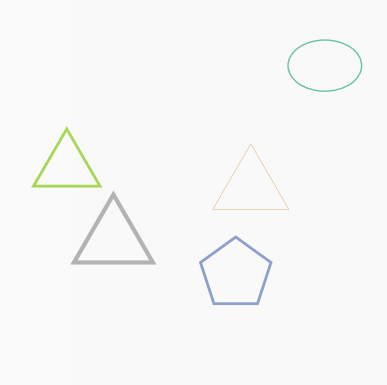[{"shape": "oval", "thickness": 1, "radius": 0.47, "center": [0.838, 0.83]}, {"shape": "pentagon", "thickness": 2, "radius": 0.48, "center": [0.608, 0.289]}, {"shape": "triangle", "thickness": 2, "radius": 0.5, "center": [0.172, 0.566]}, {"shape": "triangle", "thickness": 0.5, "radius": 0.57, "center": [0.647, 0.513]}, {"shape": "triangle", "thickness": 3, "radius": 0.59, "center": [0.293, 0.377]}]